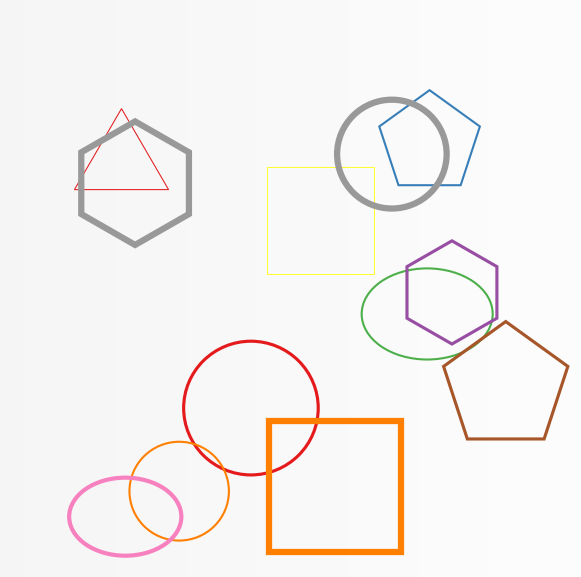[{"shape": "circle", "thickness": 1.5, "radius": 0.58, "center": [0.432, 0.293]}, {"shape": "triangle", "thickness": 0.5, "radius": 0.47, "center": [0.209, 0.718]}, {"shape": "pentagon", "thickness": 1, "radius": 0.45, "center": [0.739, 0.752]}, {"shape": "oval", "thickness": 1, "radius": 0.56, "center": [0.735, 0.455]}, {"shape": "hexagon", "thickness": 1.5, "radius": 0.45, "center": [0.778, 0.493]}, {"shape": "circle", "thickness": 1, "radius": 0.43, "center": [0.308, 0.149]}, {"shape": "square", "thickness": 3, "radius": 0.57, "center": [0.577, 0.156]}, {"shape": "square", "thickness": 0.5, "radius": 0.46, "center": [0.552, 0.617]}, {"shape": "pentagon", "thickness": 1.5, "radius": 0.56, "center": [0.87, 0.33]}, {"shape": "oval", "thickness": 2, "radius": 0.48, "center": [0.216, 0.104]}, {"shape": "hexagon", "thickness": 3, "radius": 0.53, "center": [0.232, 0.682]}, {"shape": "circle", "thickness": 3, "radius": 0.47, "center": [0.674, 0.732]}]